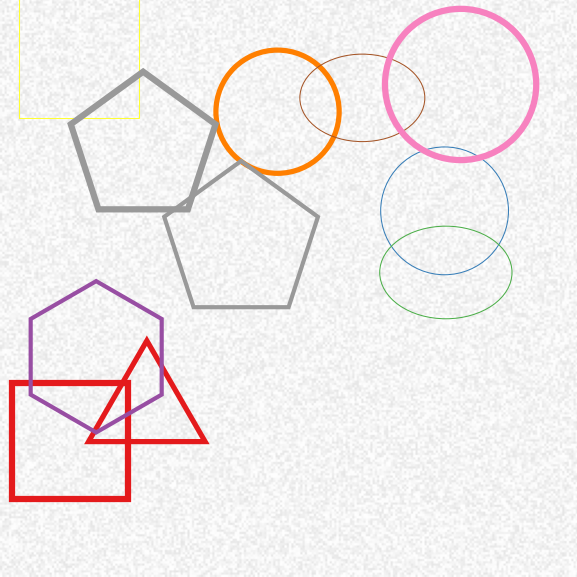[{"shape": "square", "thickness": 3, "radius": 0.5, "center": [0.121, 0.236]}, {"shape": "triangle", "thickness": 2.5, "radius": 0.58, "center": [0.254, 0.293]}, {"shape": "circle", "thickness": 0.5, "radius": 0.55, "center": [0.77, 0.634]}, {"shape": "oval", "thickness": 0.5, "radius": 0.57, "center": [0.772, 0.527]}, {"shape": "hexagon", "thickness": 2, "radius": 0.65, "center": [0.167, 0.381]}, {"shape": "circle", "thickness": 2.5, "radius": 0.53, "center": [0.481, 0.806]}, {"shape": "square", "thickness": 0.5, "radius": 0.52, "center": [0.137, 0.899]}, {"shape": "oval", "thickness": 0.5, "radius": 0.54, "center": [0.627, 0.83]}, {"shape": "circle", "thickness": 3, "radius": 0.65, "center": [0.798, 0.853]}, {"shape": "pentagon", "thickness": 3, "radius": 0.66, "center": [0.248, 0.743]}, {"shape": "pentagon", "thickness": 2, "radius": 0.7, "center": [0.417, 0.58]}]